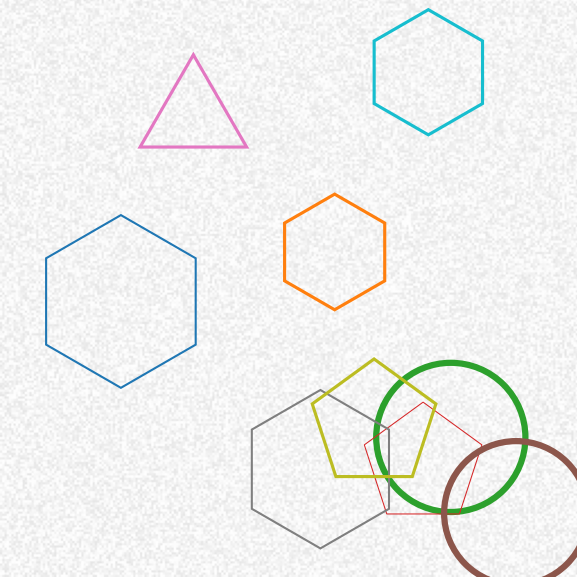[{"shape": "hexagon", "thickness": 1, "radius": 0.75, "center": [0.209, 0.477]}, {"shape": "hexagon", "thickness": 1.5, "radius": 0.5, "center": [0.579, 0.563]}, {"shape": "circle", "thickness": 3, "radius": 0.65, "center": [0.781, 0.242]}, {"shape": "pentagon", "thickness": 0.5, "radius": 0.54, "center": [0.733, 0.196]}, {"shape": "circle", "thickness": 3, "radius": 0.62, "center": [0.894, 0.111]}, {"shape": "triangle", "thickness": 1.5, "radius": 0.53, "center": [0.335, 0.798]}, {"shape": "hexagon", "thickness": 1, "radius": 0.69, "center": [0.555, 0.187]}, {"shape": "pentagon", "thickness": 1.5, "radius": 0.56, "center": [0.648, 0.265]}, {"shape": "hexagon", "thickness": 1.5, "radius": 0.54, "center": [0.742, 0.874]}]